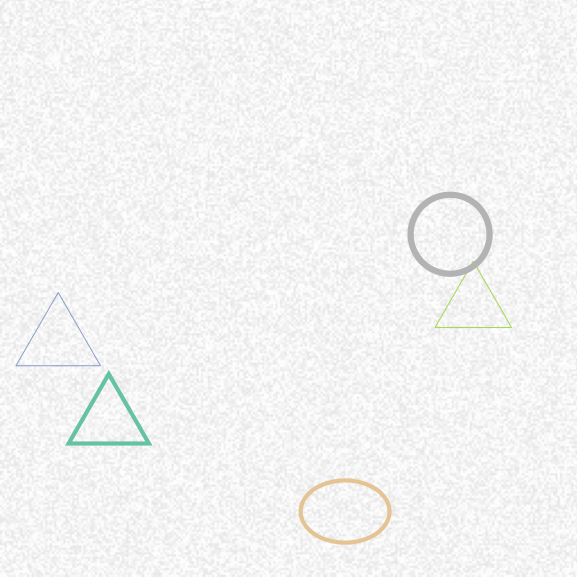[{"shape": "triangle", "thickness": 2, "radius": 0.4, "center": [0.188, 0.271]}, {"shape": "triangle", "thickness": 0.5, "radius": 0.42, "center": [0.101, 0.408]}, {"shape": "triangle", "thickness": 0.5, "radius": 0.38, "center": [0.82, 0.47]}, {"shape": "oval", "thickness": 2, "radius": 0.38, "center": [0.598, 0.113]}, {"shape": "circle", "thickness": 3, "radius": 0.34, "center": [0.779, 0.594]}]